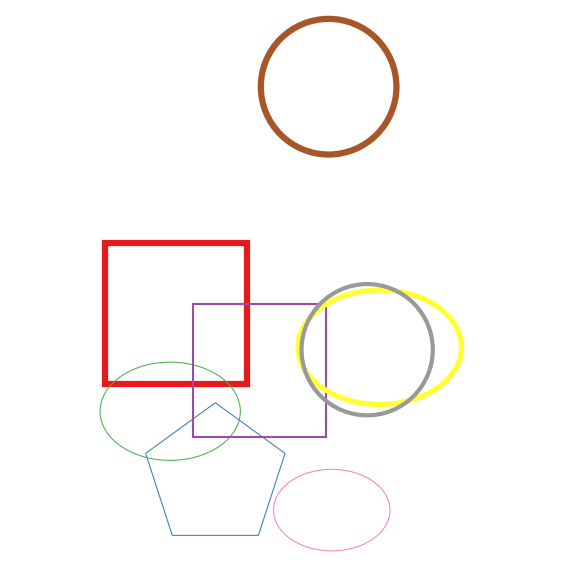[{"shape": "square", "thickness": 3, "radius": 0.61, "center": [0.305, 0.456]}, {"shape": "pentagon", "thickness": 0.5, "radius": 0.63, "center": [0.373, 0.175]}, {"shape": "oval", "thickness": 0.5, "radius": 0.61, "center": [0.295, 0.287]}, {"shape": "square", "thickness": 1, "radius": 0.58, "center": [0.449, 0.358]}, {"shape": "oval", "thickness": 2.5, "radius": 0.71, "center": [0.658, 0.398]}, {"shape": "circle", "thickness": 3, "radius": 0.59, "center": [0.569, 0.849]}, {"shape": "oval", "thickness": 0.5, "radius": 0.5, "center": [0.574, 0.116]}, {"shape": "circle", "thickness": 2, "radius": 0.57, "center": [0.636, 0.394]}]